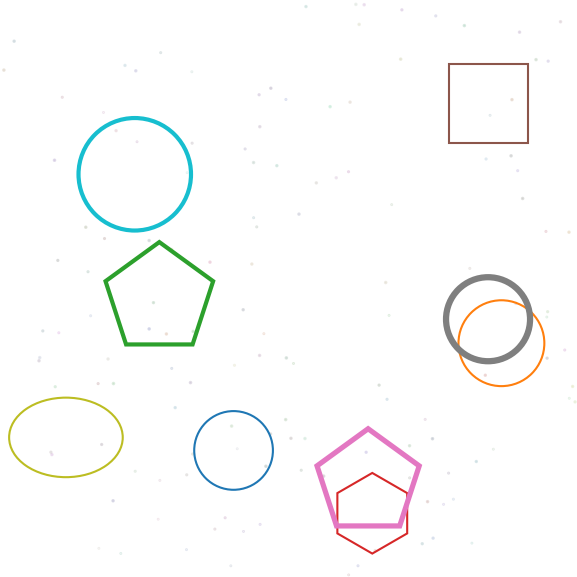[{"shape": "circle", "thickness": 1, "radius": 0.34, "center": [0.404, 0.219]}, {"shape": "circle", "thickness": 1, "radius": 0.37, "center": [0.868, 0.405]}, {"shape": "pentagon", "thickness": 2, "radius": 0.49, "center": [0.276, 0.482]}, {"shape": "hexagon", "thickness": 1, "radius": 0.35, "center": [0.645, 0.11]}, {"shape": "square", "thickness": 1, "radius": 0.34, "center": [0.846, 0.82]}, {"shape": "pentagon", "thickness": 2.5, "radius": 0.47, "center": [0.637, 0.164]}, {"shape": "circle", "thickness": 3, "radius": 0.36, "center": [0.845, 0.446]}, {"shape": "oval", "thickness": 1, "radius": 0.49, "center": [0.114, 0.242]}, {"shape": "circle", "thickness": 2, "radius": 0.49, "center": [0.233, 0.697]}]